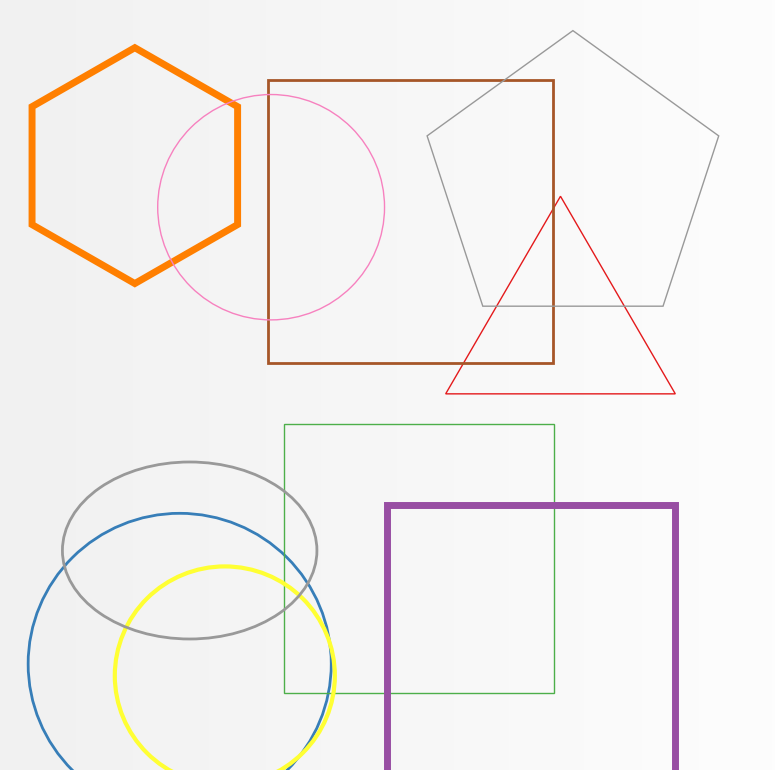[{"shape": "triangle", "thickness": 0.5, "radius": 0.86, "center": [0.723, 0.574]}, {"shape": "circle", "thickness": 1, "radius": 0.98, "center": [0.232, 0.138]}, {"shape": "square", "thickness": 0.5, "radius": 0.87, "center": [0.541, 0.275]}, {"shape": "square", "thickness": 2.5, "radius": 0.93, "center": [0.685, 0.158]}, {"shape": "hexagon", "thickness": 2.5, "radius": 0.77, "center": [0.174, 0.785]}, {"shape": "circle", "thickness": 1.5, "radius": 0.71, "center": [0.29, 0.122]}, {"shape": "square", "thickness": 1, "radius": 0.92, "center": [0.53, 0.713]}, {"shape": "circle", "thickness": 0.5, "radius": 0.73, "center": [0.35, 0.731]}, {"shape": "pentagon", "thickness": 0.5, "radius": 0.99, "center": [0.739, 0.762]}, {"shape": "oval", "thickness": 1, "radius": 0.82, "center": [0.245, 0.285]}]